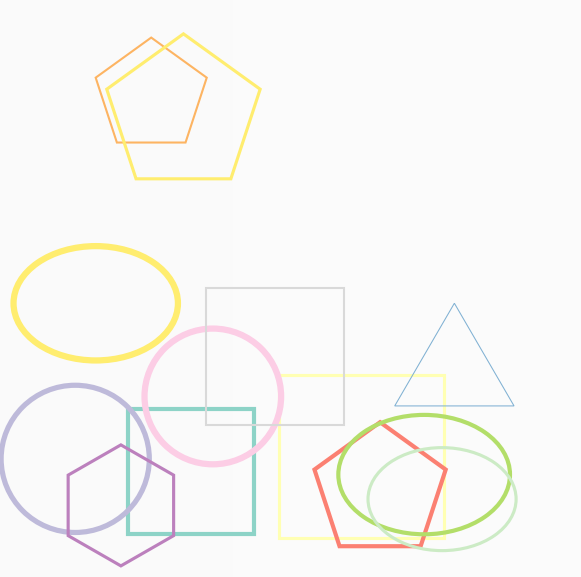[{"shape": "square", "thickness": 2, "radius": 0.54, "center": [0.328, 0.183]}, {"shape": "square", "thickness": 1.5, "radius": 0.71, "center": [0.622, 0.209]}, {"shape": "circle", "thickness": 2.5, "radius": 0.64, "center": [0.129, 0.205]}, {"shape": "pentagon", "thickness": 2, "radius": 0.59, "center": [0.654, 0.149]}, {"shape": "triangle", "thickness": 0.5, "radius": 0.59, "center": [0.782, 0.355]}, {"shape": "pentagon", "thickness": 1, "radius": 0.5, "center": [0.26, 0.834]}, {"shape": "oval", "thickness": 2, "radius": 0.74, "center": [0.73, 0.177]}, {"shape": "circle", "thickness": 3, "radius": 0.59, "center": [0.366, 0.313]}, {"shape": "square", "thickness": 1, "radius": 0.59, "center": [0.474, 0.382]}, {"shape": "hexagon", "thickness": 1.5, "radius": 0.52, "center": [0.208, 0.124]}, {"shape": "oval", "thickness": 1.5, "radius": 0.64, "center": [0.761, 0.135]}, {"shape": "oval", "thickness": 3, "radius": 0.71, "center": [0.165, 0.474]}, {"shape": "pentagon", "thickness": 1.5, "radius": 0.69, "center": [0.316, 0.802]}]